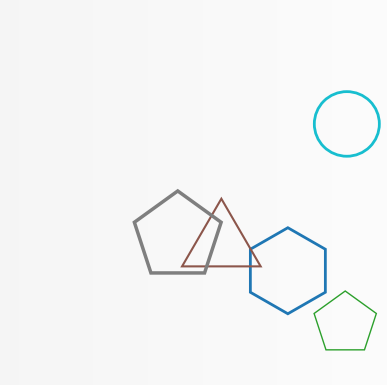[{"shape": "hexagon", "thickness": 2, "radius": 0.56, "center": [0.743, 0.297]}, {"shape": "pentagon", "thickness": 1, "radius": 0.42, "center": [0.891, 0.16]}, {"shape": "triangle", "thickness": 1.5, "radius": 0.59, "center": [0.571, 0.367]}, {"shape": "pentagon", "thickness": 2.5, "radius": 0.59, "center": [0.459, 0.386]}, {"shape": "circle", "thickness": 2, "radius": 0.42, "center": [0.895, 0.678]}]